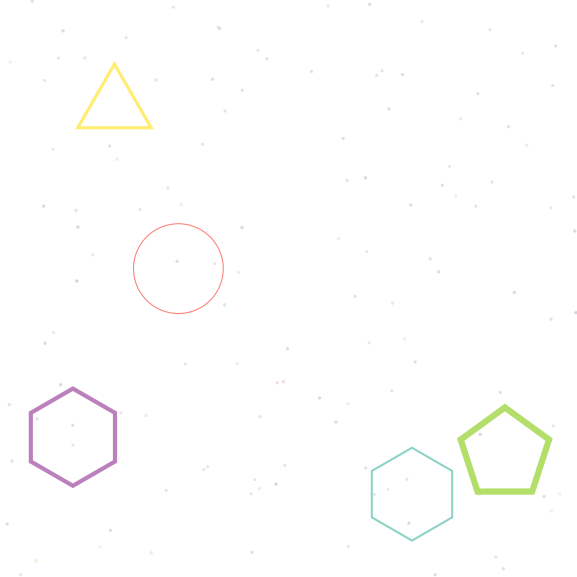[{"shape": "hexagon", "thickness": 1, "radius": 0.4, "center": [0.713, 0.143]}, {"shape": "circle", "thickness": 0.5, "radius": 0.39, "center": [0.309, 0.534]}, {"shape": "pentagon", "thickness": 3, "radius": 0.4, "center": [0.874, 0.213]}, {"shape": "hexagon", "thickness": 2, "radius": 0.42, "center": [0.126, 0.242]}, {"shape": "triangle", "thickness": 1.5, "radius": 0.37, "center": [0.198, 0.815]}]